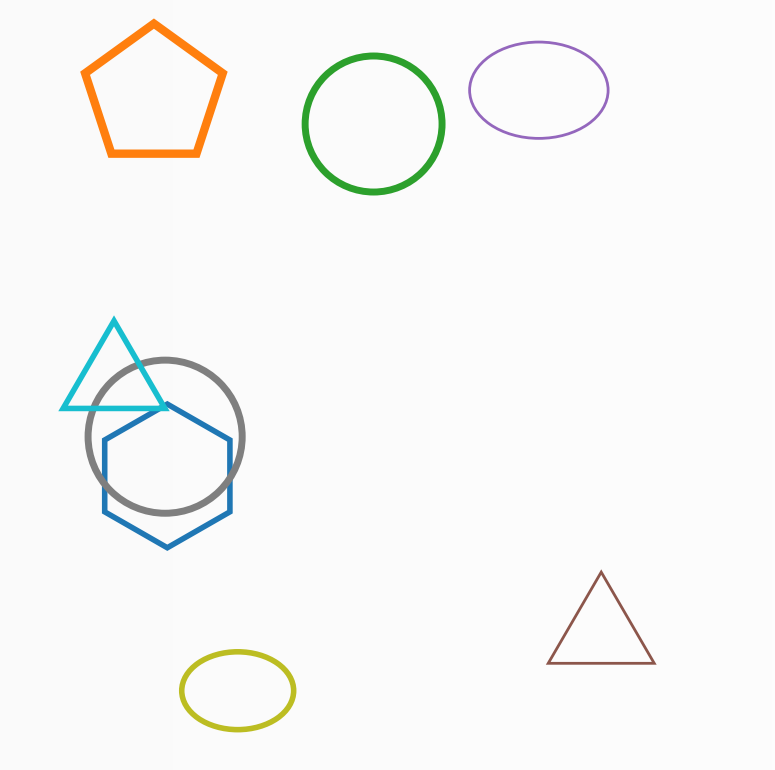[{"shape": "hexagon", "thickness": 2, "radius": 0.47, "center": [0.216, 0.382]}, {"shape": "pentagon", "thickness": 3, "radius": 0.47, "center": [0.199, 0.876]}, {"shape": "circle", "thickness": 2.5, "radius": 0.44, "center": [0.482, 0.839]}, {"shape": "oval", "thickness": 1, "radius": 0.45, "center": [0.695, 0.883]}, {"shape": "triangle", "thickness": 1, "radius": 0.39, "center": [0.776, 0.178]}, {"shape": "circle", "thickness": 2.5, "radius": 0.5, "center": [0.213, 0.433]}, {"shape": "oval", "thickness": 2, "radius": 0.36, "center": [0.307, 0.103]}, {"shape": "triangle", "thickness": 2, "radius": 0.38, "center": [0.147, 0.507]}]